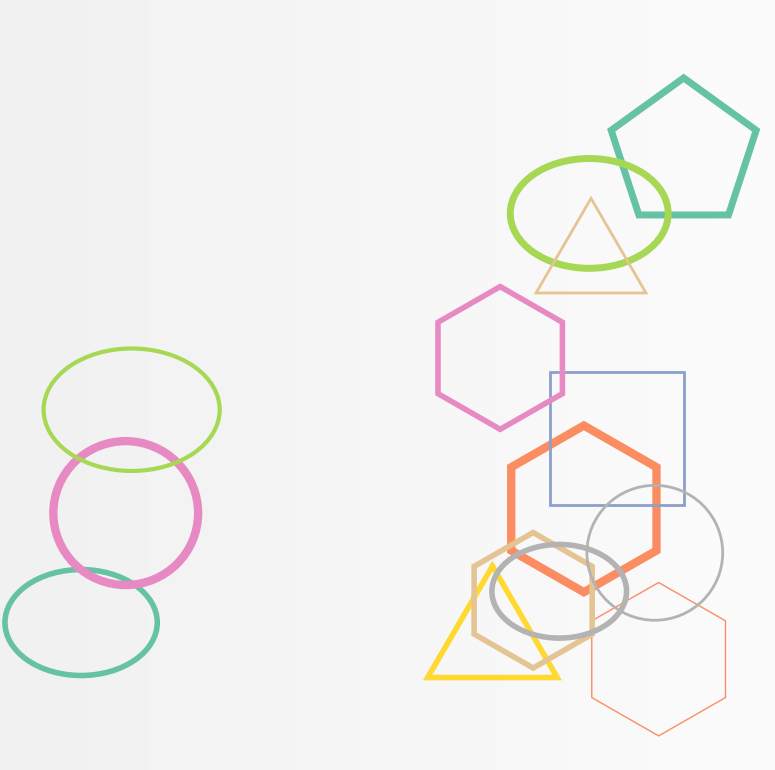[{"shape": "pentagon", "thickness": 2.5, "radius": 0.49, "center": [0.882, 0.8]}, {"shape": "oval", "thickness": 2, "radius": 0.49, "center": [0.105, 0.192]}, {"shape": "hexagon", "thickness": 0.5, "radius": 0.5, "center": [0.85, 0.144]}, {"shape": "hexagon", "thickness": 3, "radius": 0.54, "center": [0.753, 0.339]}, {"shape": "square", "thickness": 1, "radius": 0.43, "center": [0.796, 0.43]}, {"shape": "hexagon", "thickness": 2, "radius": 0.46, "center": [0.645, 0.535]}, {"shape": "circle", "thickness": 3, "radius": 0.47, "center": [0.162, 0.334]}, {"shape": "oval", "thickness": 2.5, "radius": 0.51, "center": [0.76, 0.723]}, {"shape": "oval", "thickness": 1.5, "radius": 0.57, "center": [0.17, 0.468]}, {"shape": "triangle", "thickness": 2, "radius": 0.48, "center": [0.635, 0.168]}, {"shape": "hexagon", "thickness": 2, "radius": 0.44, "center": [0.688, 0.22]}, {"shape": "triangle", "thickness": 1, "radius": 0.41, "center": [0.763, 0.66]}, {"shape": "oval", "thickness": 2, "radius": 0.43, "center": [0.722, 0.232]}, {"shape": "circle", "thickness": 1, "radius": 0.44, "center": [0.845, 0.282]}]